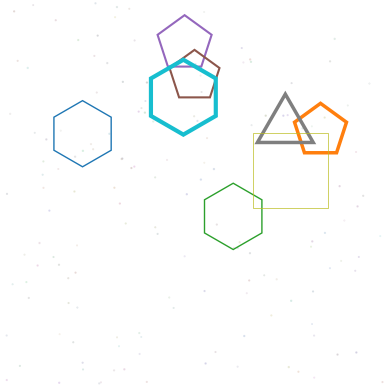[{"shape": "hexagon", "thickness": 1, "radius": 0.43, "center": [0.214, 0.653]}, {"shape": "pentagon", "thickness": 2.5, "radius": 0.35, "center": [0.833, 0.661]}, {"shape": "hexagon", "thickness": 1, "radius": 0.43, "center": [0.606, 0.438]}, {"shape": "pentagon", "thickness": 1.5, "radius": 0.37, "center": [0.479, 0.887]}, {"shape": "pentagon", "thickness": 1.5, "radius": 0.34, "center": [0.505, 0.802]}, {"shape": "triangle", "thickness": 2.5, "radius": 0.42, "center": [0.741, 0.672]}, {"shape": "square", "thickness": 0.5, "radius": 0.49, "center": [0.755, 0.557]}, {"shape": "hexagon", "thickness": 3, "radius": 0.49, "center": [0.476, 0.748]}]